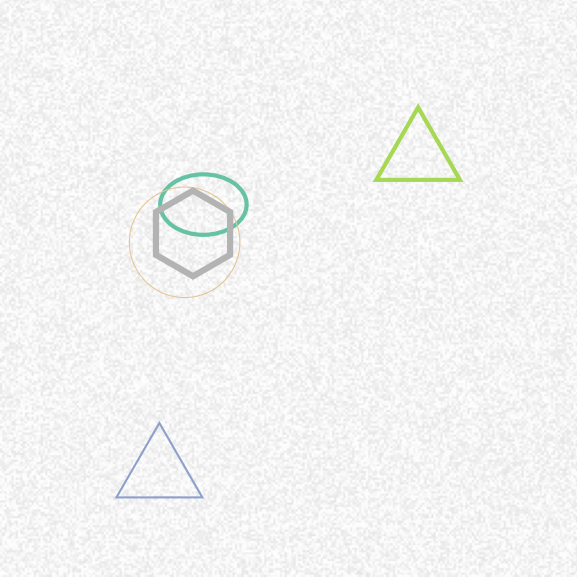[{"shape": "oval", "thickness": 2, "radius": 0.37, "center": [0.352, 0.645]}, {"shape": "triangle", "thickness": 1, "radius": 0.43, "center": [0.276, 0.181]}, {"shape": "triangle", "thickness": 2, "radius": 0.42, "center": [0.724, 0.729]}, {"shape": "circle", "thickness": 0.5, "radius": 0.48, "center": [0.32, 0.58]}, {"shape": "hexagon", "thickness": 3, "radius": 0.37, "center": [0.334, 0.595]}]